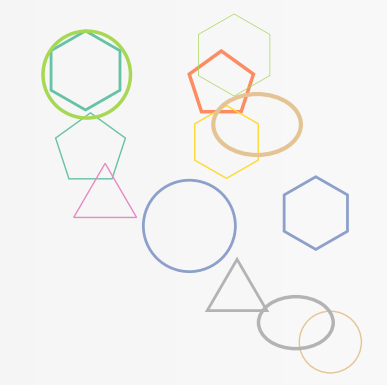[{"shape": "pentagon", "thickness": 1, "radius": 0.47, "center": [0.234, 0.612]}, {"shape": "hexagon", "thickness": 2, "radius": 0.51, "center": [0.221, 0.817]}, {"shape": "pentagon", "thickness": 2.5, "radius": 0.44, "center": [0.571, 0.78]}, {"shape": "hexagon", "thickness": 2, "radius": 0.47, "center": [0.815, 0.447]}, {"shape": "circle", "thickness": 2, "radius": 0.59, "center": [0.489, 0.413]}, {"shape": "triangle", "thickness": 1, "radius": 0.47, "center": [0.271, 0.482]}, {"shape": "hexagon", "thickness": 0.5, "radius": 0.53, "center": [0.604, 0.857]}, {"shape": "circle", "thickness": 2.5, "radius": 0.56, "center": [0.224, 0.806]}, {"shape": "hexagon", "thickness": 1, "radius": 0.47, "center": [0.585, 0.631]}, {"shape": "oval", "thickness": 3, "radius": 0.57, "center": [0.663, 0.677]}, {"shape": "circle", "thickness": 1, "radius": 0.4, "center": [0.852, 0.112]}, {"shape": "triangle", "thickness": 2, "radius": 0.44, "center": [0.612, 0.238]}, {"shape": "oval", "thickness": 2.5, "radius": 0.48, "center": [0.764, 0.162]}]